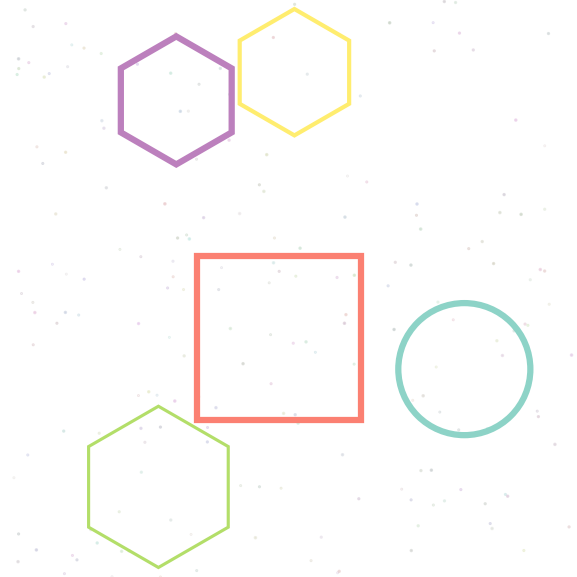[{"shape": "circle", "thickness": 3, "radius": 0.57, "center": [0.804, 0.36]}, {"shape": "square", "thickness": 3, "radius": 0.71, "center": [0.483, 0.413]}, {"shape": "hexagon", "thickness": 1.5, "radius": 0.7, "center": [0.274, 0.156]}, {"shape": "hexagon", "thickness": 3, "radius": 0.55, "center": [0.305, 0.825]}, {"shape": "hexagon", "thickness": 2, "radius": 0.55, "center": [0.51, 0.874]}]